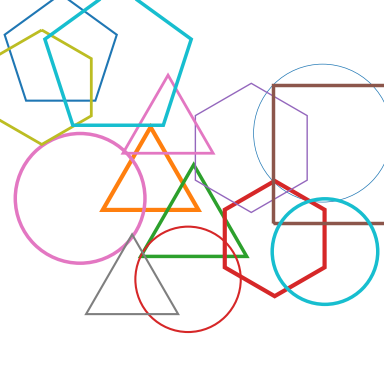[{"shape": "circle", "thickness": 0.5, "radius": 0.9, "center": [0.838, 0.654]}, {"shape": "pentagon", "thickness": 1.5, "radius": 0.77, "center": [0.158, 0.862]}, {"shape": "triangle", "thickness": 3, "radius": 0.72, "center": [0.391, 0.526]}, {"shape": "triangle", "thickness": 2.5, "radius": 0.79, "center": [0.503, 0.413]}, {"shape": "hexagon", "thickness": 3, "radius": 0.75, "center": [0.713, 0.38]}, {"shape": "circle", "thickness": 1.5, "radius": 0.68, "center": [0.488, 0.274]}, {"shape": "hexagon", "thickness": 1, "radius": 0.84, "center": [0.653, 0.616]}, {"shape": "square", "thickness": 2.5, "radius": 0.9, "center": [0.888, 0.601]}, {"shape": "triangle", "thickness": 2, "radius": 0.68, "center": [0.436, 0.67]}, {"shape": "circle", "thickness": 2.5, "radius": 0.84, "center": [0.208, 0.485]}, {"shape": "triangle", "thickness": 1.5, "radius": 0.69, "center": [0.343, 0.253]}, {"shape": "hexagon", "thickness": 2, "radius": 0.74, "center": [0.108, 0.773]}, {"shape": "pentagon", "thickness": 2.5, "radius": 1.0, "center": [0.307, 0.836]}, {"shape": "circle", "thickness": 2.5, "radius": 0.69, "center": [0.844, 0.347]}]